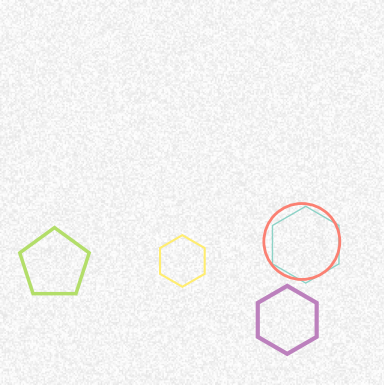[{"shape": "hexagon", "thickness": 1, "radius": 0.5, "center": [0.794, 0.364]}, {"shape": "circle", "thickness": 2, "radius": 0.49, "center": [0.784, 0.373]}, {"shape": "pentagon", "thickness": 2.5, "radius": 0.47, "center": [0.142, 0.314]}, {"shape": "hexagon", "thickness": 3, "radius": 0.44, "center": [0.746, 0.169]}, {"shape": "hexagon", "thickness": 1.5, "radius": 0.33, "center": [0.474, 0.322]}]